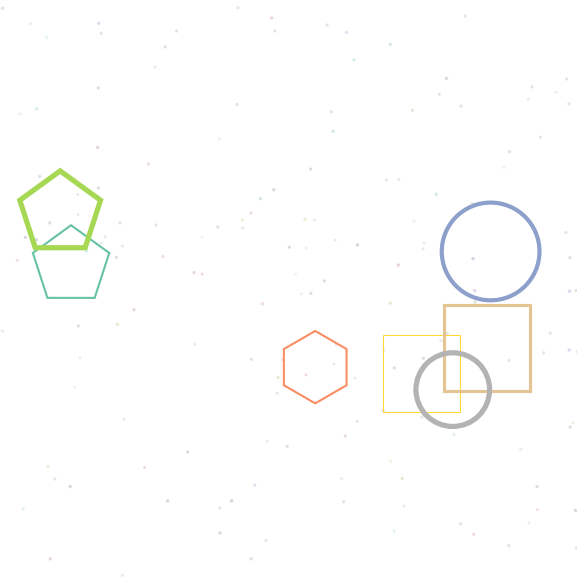[{"shape": "pentagon", "thickness": 1, "radius": 0.35, "center": [0.123, 0.54]}, {"shape": "hexagon", "thickness": 1, "radius": 0.31, "center": [0.546, 0.363]}, {"shape": "circle", "thickness": 2, "radius": 0.42, "center": [0.85, 0.564]}, {"shape": "pentagon", "thickness": 2.5, "radius": 0.37, "center": [0.104, 0.63]}, {"shape": "square", "thickness": 0.5, "radius": 0.33, "center": [0.73, 0.352]}, {"shape": "square", "thickness": 1.5, "radius": 0.37, "center": [0.843, 0.397]}, {"shape": "circle", "thickness": 2.5, "radius": 0.32, "center": [0.784, 0.325]}]